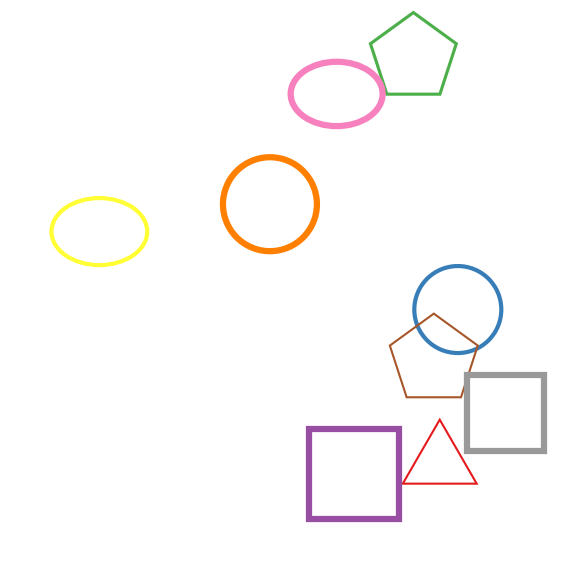[{"shape": "triangle", "thickness": 1, "radius": 0.37, "center": [0.761, 0.199]}, {"shape": "circle", "thickness": 2, "radius": 0.38, "center": [0.793, 0.463]}, {"shape": "pentagon", "thickness": 1.5, "radius": 0.39, "center": [0.716, 0.899]}, {"shape": "square", "thickness": 3, "radius": 0.39, "center": [0.614, 0.178]}, {"shape": "circle", "thickness": 3, "radius": 0.41, "center": [0.467, 0.646]}, {"shape": "oval", "thickness": 2, "radius": 0.41, "center": [0.172, 0.598]}, {"shape": "pentagon", "thickness": 1, "radius": 0.4, "center": [0.751, 0.376]}, {"shape": "oval", "thickness": 3, "radius": 0.4, "center": [0.583, 0.836]}, {"shape": "square", "thickness": 3, "radius": 0.33, "center": [0.876, 0.284]}]